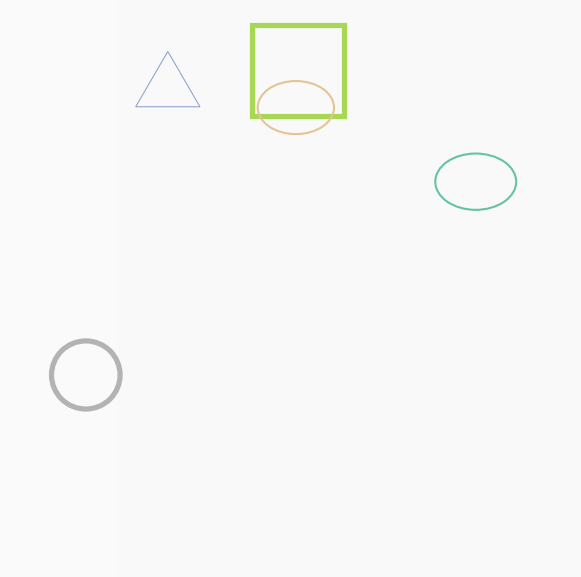[{"shape": "oval", "thickness": 1, "radius": 0.35, "center": [0.818, 0.685]}, {"shape": "triangle", "thickness": 0.5, "radius": 0.32, "center": [0.289, 0.846]}, {"shape": "square", "thickness": 2.5, "radius": 0.4, "center": [0.513, 0.877]}, {"shape": "oval", "thickness": 1, "radius": 0.33, "center": [0.509, 0.813]}, {"shape": "circle", "thickness": 2.5, "radius": 0.29, "center": [0.148, 0.35]}]